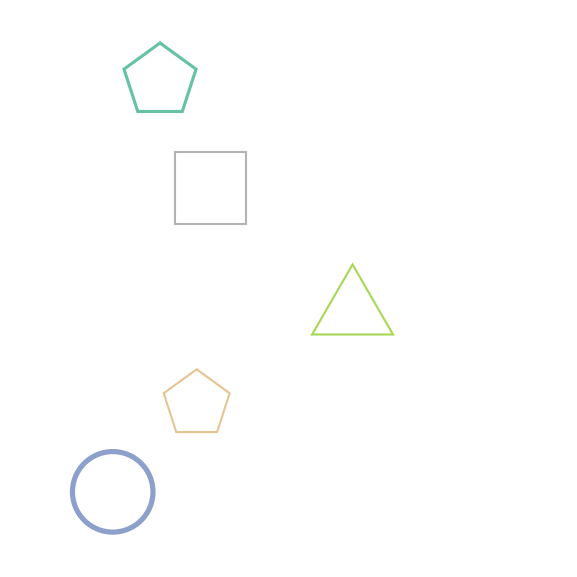[{"shape": "pentagon", "thickness": 1.5, "radius": 0.33, "center": [0.277, 0.859]}, {"shape": "circle", "thickness": 2.5, "radius": 0.35, "center": [0.195, 0.147]}, {"shape": "triangle", "thickness": 1, "radius": 0.4, "center": [0.611, 0.46]}, {"shape": "pentagon", "thickness": 1, "radius": 0.3, "center": [0.341, 0.3]}, {"shape": "square", "thickness": 1, "radius": 0.31, "center": [0.365, 0.674]}]